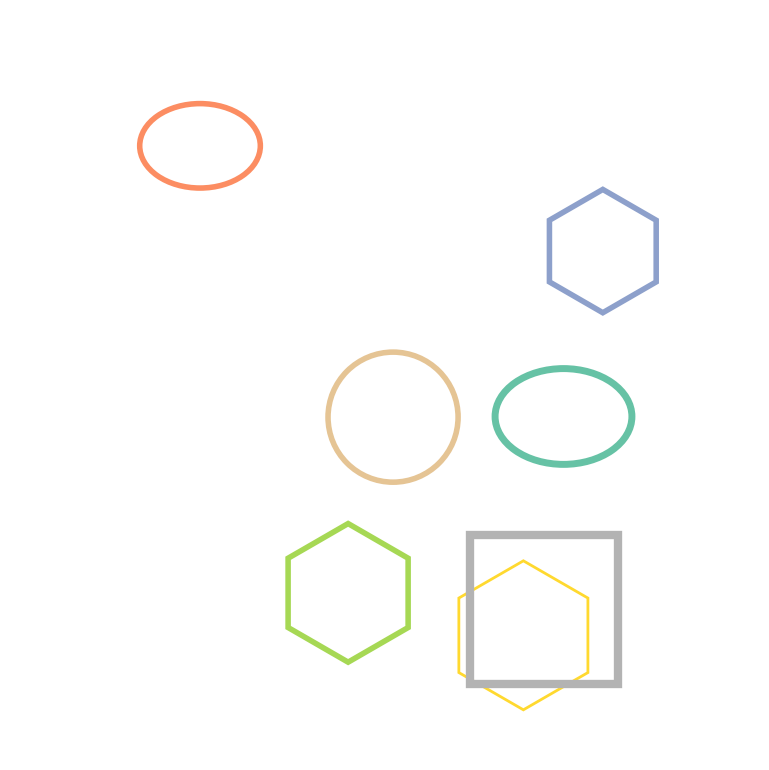[{"shape": "oval", "thickness": 2.5, "radius": 0.44, "center": [0.732, 0.459]}, {"shape": "oval", "thickness": 2, "radius": 0.39, "center": [0.26, 0.811]}, {"shape": "hexagon", "thickness": 2, "radius": 0.4, "center": [0.783, 0.674]}, {"shape": "hexagon", "thickness": 2, "radius": 0.45, "center": [0.452, 0.23]}, {"shape": "hexagon", "thickness": 1, "radius": 0.48, "center": [0.68, 0.175]}, {"shape": "circle", "thickness": 2, "radius": 0.42, "center": [0.51, 0.458]}, {"shape": "square", "thickness": 3, "radius": 0.48, "center": [0.706, 0.209]}]